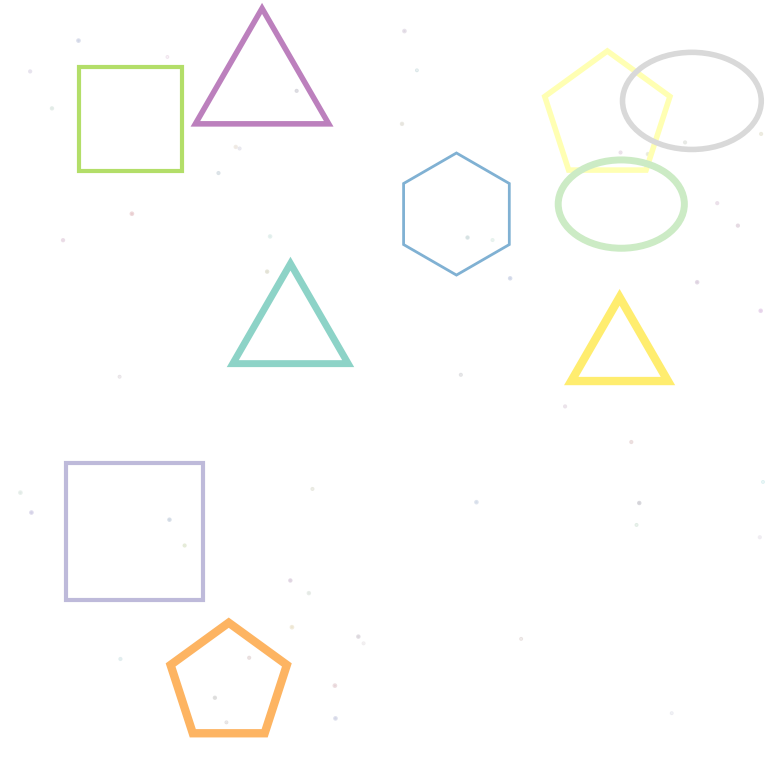[{"shape": "triangle", "thickness": 2.5, "radius": 0.43, "center": [0.377, 0.571]}, {"shape": "pentagon", "thickness": 2, "radius": 0.43, "center": [0.789, 0.848]}, {"shape": "square", "thickness": 1.5, "radius": 0.44, "center": [0.175, 0.31]}, {"shape": "hexagon", "thickness": 1, "radius": 0.4, "center": [0.593, 0.722]}, {"shape": "pentagon", "thickness": 3, "radius": 0.4, "center": [0.297, 0.112]}, {"shape": "square", "thickness": 1.5, "radius": 0.34, "center": [0.169, 0.846]}, {"shape": "oval", "thickness": 2, "radius": 0.45, "center": [0.899, 0.869]}, {"shape": "triangle", "thickness": 2, "radius": 0.5, "center": [0.34, 0.889]}, {"shape": "oval", "thickness": 2.5, "radius": 0.41, "center": [0.807, 0.735]}, {"shape": "triangle", "thickness": 3, "radius": 0.36, "center": [0.805, 0.541]}]